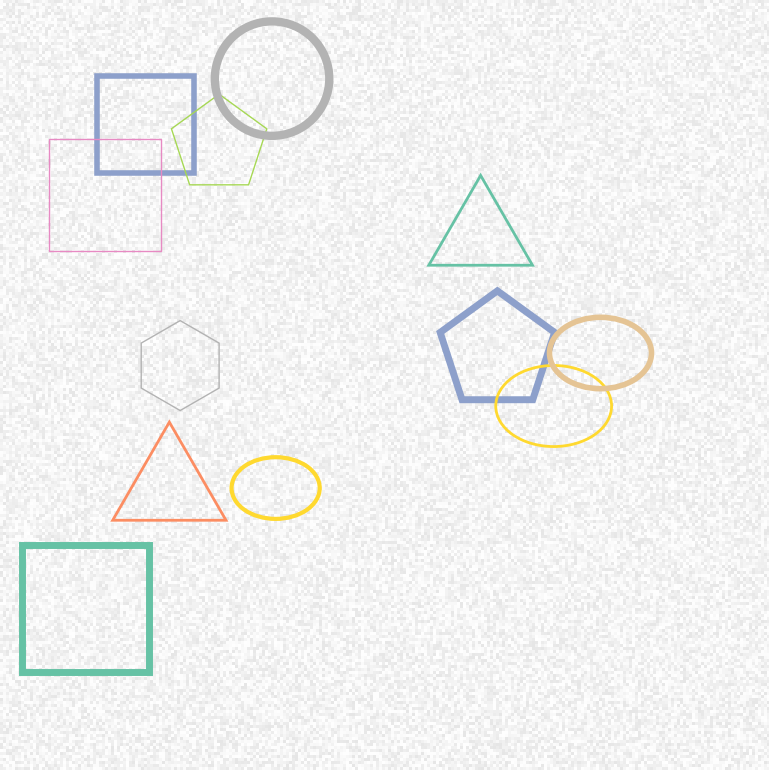[{"shape": "square", "thickness": 2.5, "radius": 0.41, "center": [0.111, 0.21]}, {"shape": "triangle", "thickness": 1, "radius": 0.39, "center": [0.624, 0.694]}, {"shape": "triangle", "thickness": 1, "radius": 0.42, "center": [0.22, 0.367]}, {"shape": "square", "thickness": 2, "radius": 0.32, "center": [0.189, 0.839]}, {"shape": "pentagon", "thickness": 2.5, "radius": 0.39, "center": [0.646, 0.544]}, {"shape": "square", "thickness": 0.5, "radius": 0.36, "center": [0.136, 0.747]}, {"shape": "pentagon", "thickness": 0.5, "radius": 0.33, "center": [0.285, 0.813]}, {"shape": "oval", "thickness": 1.5, "radius": 0.29, "center": [0.358, 0.366]}, {"shape": "oval", "thickness": 1, "radius": 0.38, "center": [0.719, 0.473]}, {"shape": "oval", "thickness": 2, "radius": 0.33, "center": [0.78, 0.542]}, {"shape": "circle", "thickness": 3, "radius": 0.37, "center": [0.353, 0.898]}, {"shape": "hexagon", "thickness": 0.5, "radius": 0.29, "center": [0.234, 0.525]}]